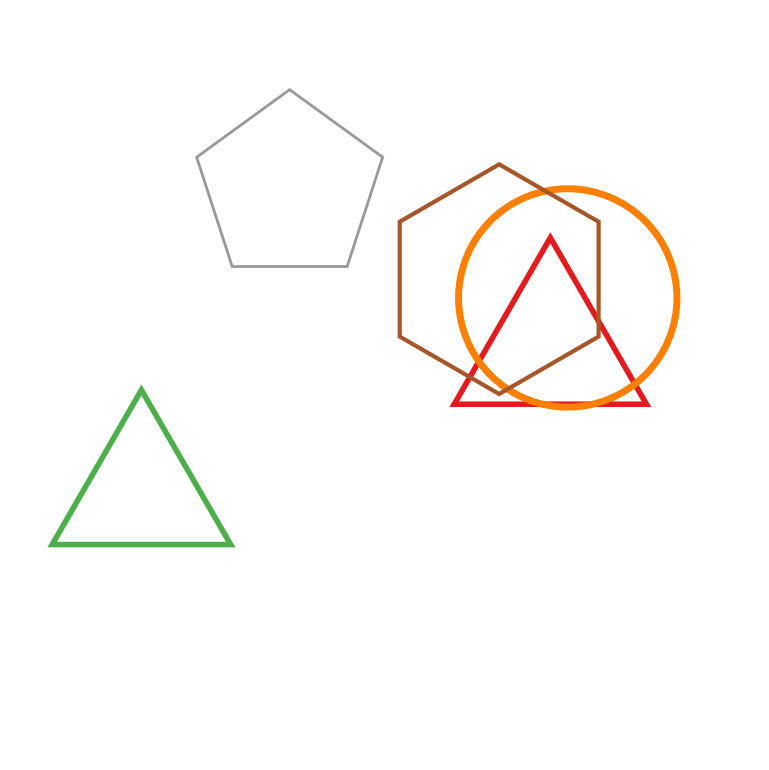[{"shape": "triangle", "thickness": 2, "radius": 0.72, "center": [0.715, 0.547]}, {"shape": "triangle", "thickness": 2, "radius": 0.67, "center": [0.184, 0.36]}, {"shape": "circle", "thickness": 2.5, "radius": 0.71, "center": [0.737, 0.613]}, {"shape": "hexagon", "thickness": 1.5, "radius": 0.75, "center": [0.648, 0.637]}, {"shape": "pentagon", "thickness": 1, "radius": 0.63, "center": [0.376, 0.757]}]